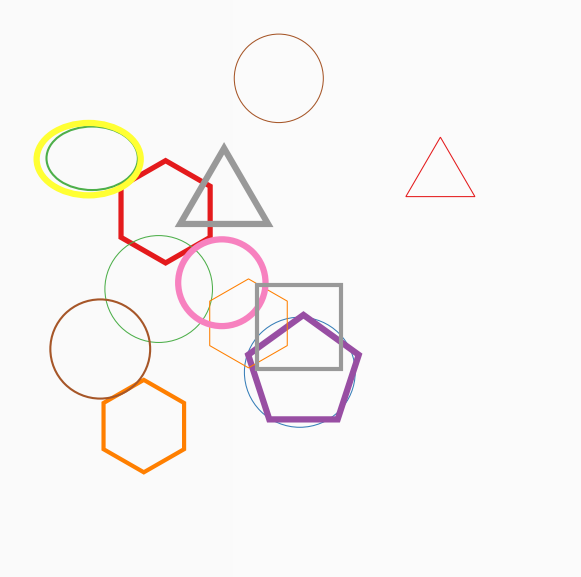[{"shape": "triangle", "thickness": 0.5, "radius": 0.34, "center": [0.758, 0.693]}, {"shape": "hexagon", "thickness": 2.5, "radius": 0.44, "center": [0.285, 0.632]}, {"shape": "circle", "thickness": 0.5, "radius": 0.48, "center": [0.516, 0.355]}, {"shape": "circle", "thickness": 0.5, "radius": 0.46, "center": [0.273, 0.499]}, {"shape": "oval", "thickness": 1, "radius": 0.39, "center": [0.159, 0.725]}, {"shape": "pentagon", "thickness": 3, "radius": 0.5, "center": [0.522, 0.354]}, {"shape": "hexagon", "thickness": 0.5, "radius": 0.39, "center": [0.428, 0.439]}, {"shape": "hexagon", "thickness": 2, "radius": 0.4, "center": [0.247, 0.261]}, {"shape": "oval", "thickness": 3, "radius": 0.45, "center": [0.153, 0.724]}, {"shape": "circle", "thickness": 1, "radius": 0.43, "center": [0.172, 0.395]}, {"shape": "circle", "thickness": 0.5, "radius": 0.38, "center": [0.48, 0.863]}, {"shape": "circle", "thickness": 3, "radius": 0.38, "center": [0.382, 0.51]}, {"shape": "square", "thickness": 2, "radius": 0.36, "center": [0.514, 0.433]}, {"shape": "triangle", "thickness": 3, "radius": 0.44, "center": [0.386, 0.655]}]